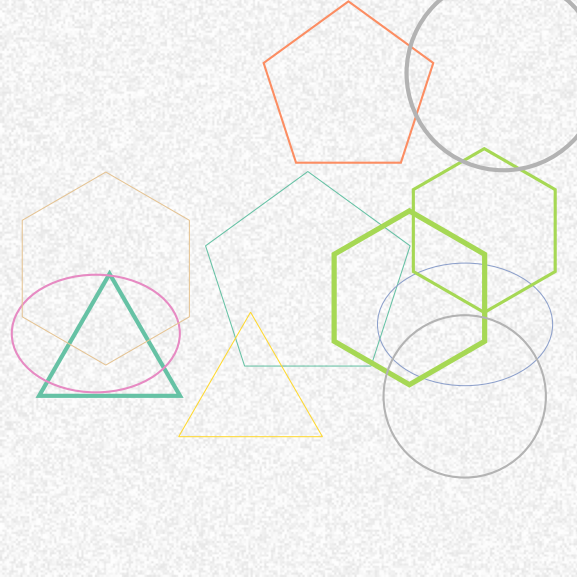[{"shape": "triangle", "thickness": 2, "radius": 0.7, "center": [0.19, 0.384]}, {"shape": "pentagon", "thickness": 0.5, "radius": 0.93, "center": [0.533, 0.516]}, {"shape": "pentagon", "thickness": 1, "radius": 0.77, "center": [0.603, 0.842]}, {"shape": "oval", "thickness": 0.5, "radius": 0.76, "center": [0.805, 0.437]}, {"shape": "oval", "thickness": 1, "radius": 0.73, "center": [0.166, 0.422]}, {"shape": "hexagon", "thickness": 2.5, "radius": 0.75, "center": [0.709, 0.483]}, {"shape": "hexagon", "thickness": 1.5, "radius": 0.71, "center": [0.839, 0.6]}, {"shape": "triangle", "thickness": 0.5, "radius": 0.72, "center": [0.434, 0.315]}, {"shape": "hexagon", "thickness": 0.5, "radius": 0.84, "center": [0.183, 0.534]}, {"shape": "circle", "thickness": 1, "radius": 0.7, "center": [0.805, 0.313]}, {"shape": "circle", "thickness": 2, "radius": 0.84, "center": [0.872, 0.872]}]